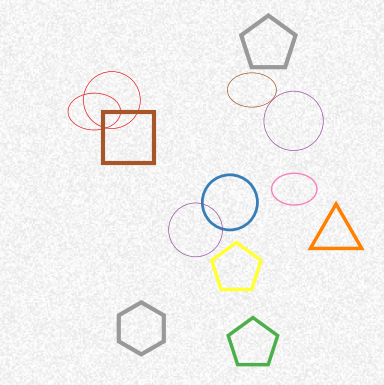[{"shape": "oval", "thickness": 0.5, "radius": 0.34, "center": [0.245, 0.71]}, {"shape": "circle", "thickness": 0.5, "radius": 0.37, "center": [0.291, 0.74]}, {"shape": "circle", "thickness": 2, "radius": 0.36, "center": [0.597, 0.474]}, {"shape": "pentagon", "thickness": 2.5, "radius": 0.34, "center": [0.657, 0.108]}, {"shape": "circle", "thickness": 0.5, "radius": 0.35, "center": [0.508, 0.403]}, {"shape": "circle", "thickness": 0.5, "radius": 0.39, "center": [0.763, 0.686]}, {"shape": "triangle", "thickness": 2.5, "radius": 0.38, "center": [0.873, 0.393]}, {"shape": "pentagon", "thickness": 2.5, "radius": 0.34, "center": [0.614, 0.303]}, {"shape": "oval", "thickness": 0.5, "radius": 0.32, "center": [0.654, 0.766]}, {"shape": "square", "thickness": 3, "radius": 0.33, "center": [0.333, 0.642]}, {"shape": "oval", "thickness": 1, "radius": 0.29, "center": [0.764, 0.509]}, {"shape": "pentagon", "thickness": 3, "radius": 0.37, "center": [0.697, 0.886]}, {"shape": "hexagon", "thickness": 3, "radius": 0.34, "center": [0.367, 0.147]}]